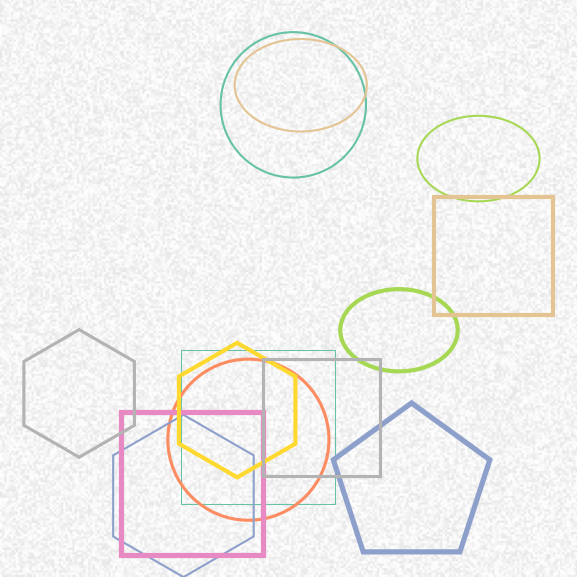[{"shape": "circle", "thickness": 1, "radius": 0.63, "center": [0.508, 0.818]}, {"shape": "square", "thickness": 0.5, "radius": 0.67, "center": [0.446, 0.26]}, {"shape": "circle", "thickness": 1.5, "radius": 0.7, "center": [0.43, 0.238]}, {"shape": "pentagon", "thickness": 2.5, "radius": 0.71, "center": [0.713, 0.159]}, {"shape": "hexagon", "thickness": 1, "radius": 0.7, "center": [0.318, 0.14]}, {"shape": "square", "thickness": 2.5, "radius": 0.62, "center": [0.333, 0.162]}, {"shape": "oval", "thickness": 1, "radius": 0.53, "center": [0.829, 0.725]}, {"shape": "oval", "thickness": 2, "radius": 0.51, "center": [0.691, 0.427]}, {"shape": "hexagon", "thickness": 2, "radius": 0.58, "center": [0.411, 0.289]}, {"shape": "square", "thickness": 2, "radius": 0.51, "center": [0.855, 0.556]}, {"shape": "oval", "thickness": 1, "radius": 0.57, "center": [0.521, 0.851]}, {"shape": "hexagon", "thickness": 1.5, "radius": 0.55, "center": [0.137, 0.318]}, {"shape": "square", "thickness": 1.5, "radius": 0.51, "center": [0.557, 0.276]}]